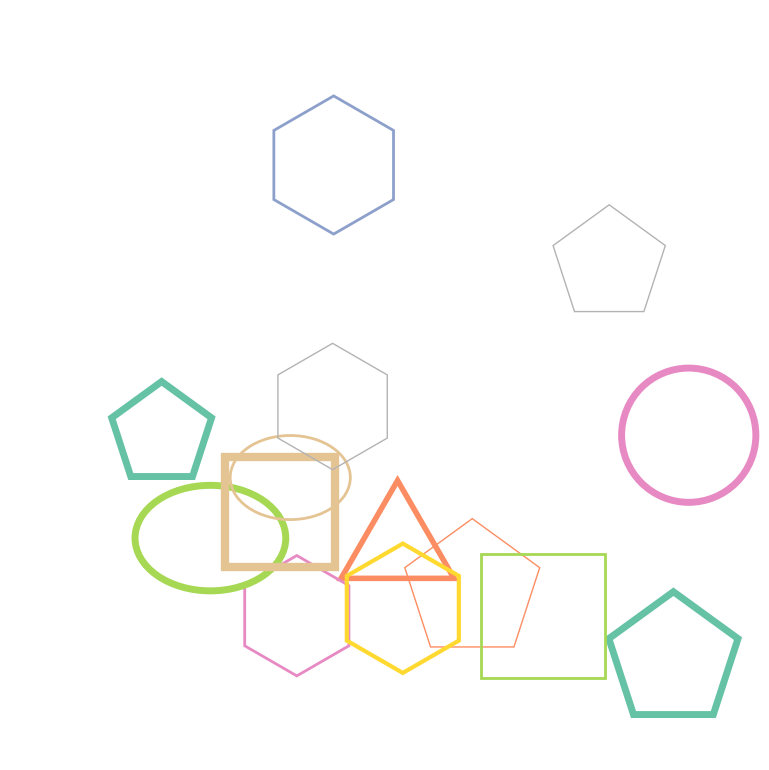[{"shape": "pentagon", "thickness": 2.5, "radius": 0.34, "center": [0.21, 0.436]}, {"shape": "pentagon", "thickness": 2.5, "radius": 0.44, "center": [0.875, 0.143]}, {"shape": "pentagon", "thickness": 0.5, "radius": 0.46, "center": [0.613, 0.234]}, {"shape": "triangle", "thickness": 2, "radius": 0.42, "center": [0.516, 0.291]}, {"shape": "hexagon", "thickness": 1, "radius": 0.45, "center": [0.433, 0.786]}, {"shape": "hexagon", "thickness": 1, "radius": 0.39, "center": [0.385, 0.2]}, {"shape": "circle", "thickness": 2.5, "radius": 0.44, "center": [0.894, 0.435]}, {"shape": "oval", "thickness": 2.5, "radius": 0.49, "center": [0.273, 0.301]}, {"shape": "square", "thickness": 1, "radius": 0.4, "center": [0.705, 0.2]}, {"shape": "hexagon", "thickness": 1.5, "radius": 0.42, "center": [0.523, 0.21]}, {"shape": "square", "thickness": 3, "radius": 0.36, "center": [0.364, 0.335]}, {"shape": "oval", "thickness": 1, "radius": 0.39, "center": [0.377, 0.38]}, {"shape": "pentagon", "thickness": 0.5, "radius": 0.38, "center": [0.791, 0.657]}, {"shape": "hexagon", "thickness": 0.5, "radius": 0.41, "center": [0.432, 0.472]}]